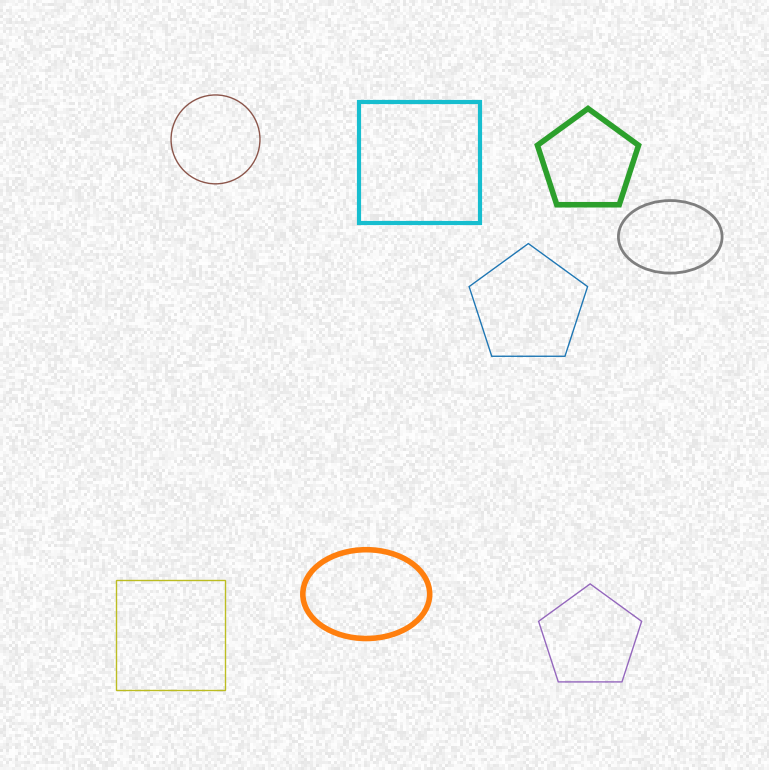[{"shape": "pentagon", "thickness": 0.5, "radius": 0.4, "center": [0.686, 0.603]}, {"shape": "oval", "thickness": 2, "radius": 0.41, "center": [0.476, 0.228]}, {"shape": "pentagon", "thickness": 2, "radius": 0.35, "center": [0.764, 0.79]}, {"shape": "pentagon", "thickness": 0.5, "radius": 0.35, "center": [0.766, 0.171]}, {"shape": "circle", "thickness": 0.5, "radius": 0.29, "center": [0.28, 0.819]}, {"shape": "oval", "thickness": 1, "radius": 0.34, "center": [0.87, 0.692]}, {"shape": "square", "thickness": 0.5, "radius": 0.36, "center": [0.222, 0.175]}, {"shape": "square", "thickness": 1.5, "radius": 0.4, "center": [0.545, 0.789]}]